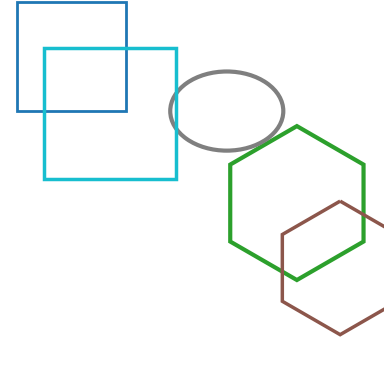[{"shape": "square", "thickness": 2, "radius": 0.71, "center": [0.186, 0.854]}, {"shape": "hexagon", "thickness": 3, "radius": 1.0, "center": [0.771, 0.473]}, {"shape": "hexagon", "thickness": 2.5, "radius": 0.87, "center": [0.884, 0.304]}, {"shape": "oval", "thickness": 3, "radius": 0.73, "center": [0.589, 0.712]}, {"shape": "square", "thickness": 2.5, "radius": 0.86, "center": [0.286, 0.706]}]